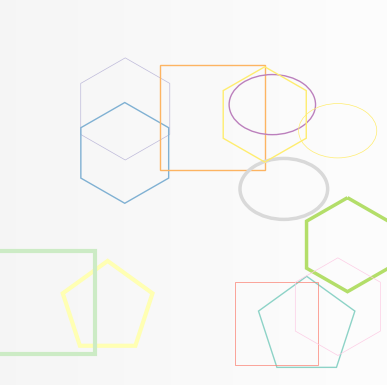[{"shape": "pentagon", "thickness": 1, "radius": 0.65, "center": [0.791, 0.152]}, {"shape": "pentagon", "thickness": 3, "radius": 0.61, "center": [0.278, 0.2]}, {"shape": "hexagon", "thickness": 0.5, "radius": 0.66, "center": [0.323, 0.717]}, {"shape": "square", "thickness": 0.5, "radius": 0.54, "center": [0.714, 0.159]}, {"shape": "hexagon", "thickness": 1, "radius": 0.65, "center": [0.322, 0.603]}, {"shape": "square", "thickness": 1, "radius": 0.68, "center": [0.548, 0.695]}, {"shape": "hexagon", "thickness": 2.5, "radius": 0.61, "center": [0.897, 0.364]}, {"shape": "hexagon", "thickness": 0.5, "radius": 0.63, "center": [0.872, 0.204]}, {"shape": "oval", "thickness": 2.5, "radius": 0.57, "center": [0.732, 0.509]}, {"shape": "oval", "thickness": 1, "radius": 0.56, "center": [0.703, 0.728]}, {"shape": "square", "thickness": 3, "radius": 0.67, "center": [0.112, 0.213]}, {"shape": "hexagon", "thickness": 1, "radius": 0.62, "center": [0.683, 0.703]}, {"shape": "oval", "thickness": 0.5, "radius": 0.5, "center": [0.871, 0.66]}]